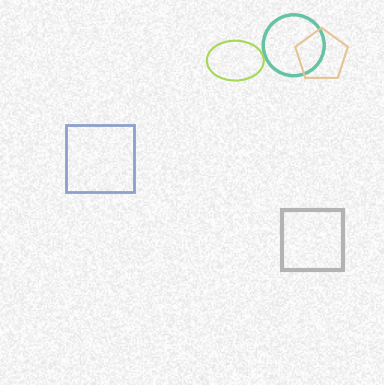[{"shape": "circle", "thickness": 2.5, "radius": 0.4, "center": [0.763, 0.882]}, {"shape": "square", "thickness": 2, "radius": 0.44, "center": [0.26, 0.588]}, {"shape": "oval", "thickness": 1.5, "radius": 0.37, "center": [0.611, 0.843]}, {"shape": "pentagon", "thickness": 1.5, "radius": 0.36, "center": [0.835, 0.856]}, {"shape": "square", "thickness": 3, "radius": 0.39, "center": [0.812, 0.377]}]